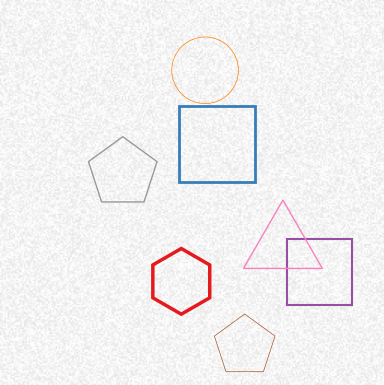[{"shape": "hexagon", "thickness": 2.5, "radius": 0.43, "center": [0.471, 0.269]}, {"shape": "square", "thickness": 2, "radius": 0.49, "center": [0.563, 0.626]}, {"shape": "square", "thickness": 1.5, "radius": 0.43, "center": [0.83, 0.293]}, {"shape": "circle", "thickness": 0.5, "radius": 0.43, "center": [0.533, 0.817]}, {"shape": "pentagon", "thickness": 0.5, "radius": 0.41, "center": [0.636, 0.102]}, {"shape": "triangle", "thickness": 1, "radius": 0.59, "center": [0.735, 0.362]}, {"shape": "pentagon", "thickness": 1, "radius": 0.47, "center": [0.319, 0.551]}]